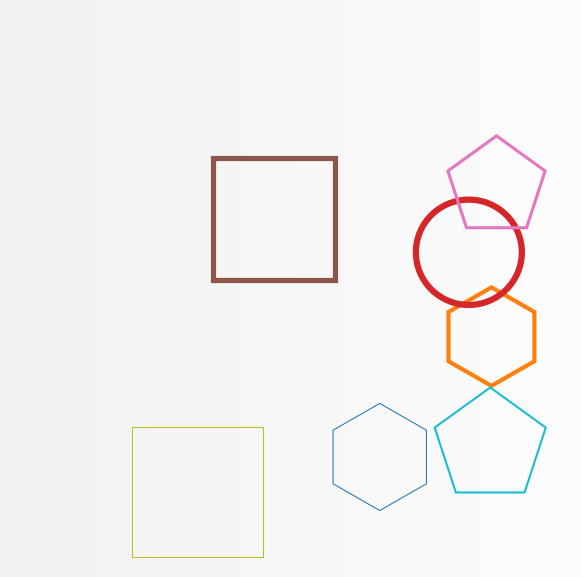[{"shape": "hexagon", "thickness": 0.5, "radius": 0.46, "center": [0.653, 0.208]}, {"shape": "hexagon", "thickness": 2, "radius": 0.43, "center": [0.845, 0.416]}, {"shape": "circle", "thickness": 3, "radius": 0.46, "center": [0.807, 0.562]}, {"shape": "square", "thickness": 2.5, "radius": 0.53, "center": [0.471, 0.62]}, {"shape": "pentagon", "thickness": 1.5, "radius": 0.44, "center": [0.854, 0.676]}, {"shape": "square", "thickness": 0.5, "radius": 0.56, "center": [0.34, 0.146]}, {"shape": "pentagon", "thickness": 1, "radius": 0.5, "center": [0.843, 0.228]}]